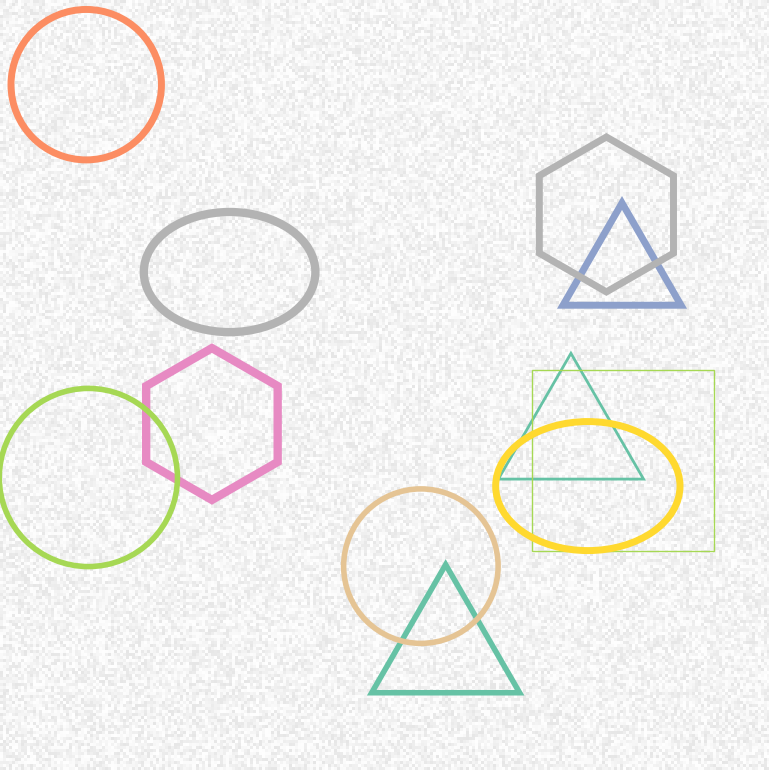[{"shape": "triangle", "thickness": 1, "radius": 0.54, "center": [0.741, 0.432]}, {"shape": "triangle", "thickness": 2, "radius": 0.55, "center": [0.579, 0.156]}, {"shape": "circle", "thickness": 2.5, "radius": 0.49, "center": [0.112, 0.89]}, {"shape": "triangle", "thickness": 2.5, "radius": 0.44, "center": [0.808, 0.648]}, {"shape": "hexagon", "thickness": 3, "radius": 0.49, "center": [0.275, 0.449]}, {"shape": "square", "thickness": 0.5, "radius": 0.59, "center": [0.809, 0.402]}, {"shape": "circle", "thickness": 2, "radius": 0.58, "center": [0.115, 0.38]}, {"shape": "oval", "thickness": 2.5, "radius": 0.6, "center": [0.763, 0.369]}, {"shape": "circle", "thickness": 2, "radius": 0.5, "center": [0.547, 0.265]}, {"shape": "oval", "thickness": 3, "radius": 0.56, "center": [0.298, 0.647]}, {"shape": "hexagon", "thickness": 2.5, "radius": 0.5, "center": [0.788, 0.721]}]